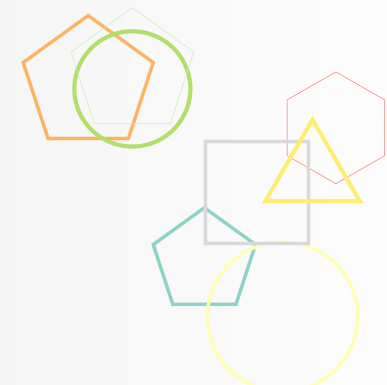[{"shape": "pentagon", "thickness": 2.5, "radius": 0.69, "center": [0.527, 0.322]}, {"shape": "circle", "thickness": 2.5, "radius": 0.97, "center": [0.729, 0.177]}, {"shape": "hexagon", "thickness": 0.5, "radius": 0.73, "center": [0.867, 0.668]}, {"shape": "pentagon", "thickness": 2.5, "radius": 0.88, "center": [0.228, 0.783]}, {"shape": "circle", "thickness": 3, "radius": 0.75, "center": [0.342, 0.769]}, {"shape": "square", "thickness": 2.5, "radius": 0.67, "center": [0.662, 0.501]}, {"shape": "pentagon", "thickness": 0.5, "radius": 0.83, "center": [0.342, 0.814]}, {"shape": "triangle", "thickness": 3, "radius": 0.7, "center": [0.806, 0.548]}]